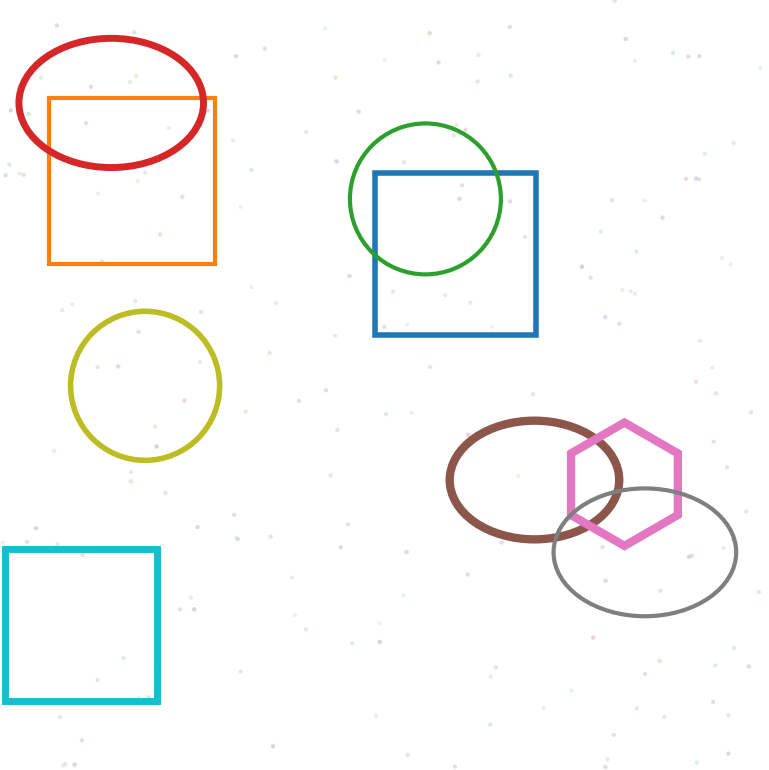[{"shape": "square", "thickness": 2, "radius": 0.52, "center": [0.592, 0.67]}, {"shape": "square", "thickness": 1.5, "radius": 0.54, "center": [0.172, 0.765]}, {"shape": "circle", "thickness": 1.5, "radius": 0.49, "center": [0.552, 0.742]}, {"shape": "oval", "thickness": 2.5, "radius": 0.6, "center": [0.144, 0.866]}, {"shape": "oval", "thickness": 3, "radius": 0.55, "center": [0.694, 0.377]}, {"shape": "hexagon", "thickness": 3, "radius": 0.4, "center": [0.811, 0.371]}, {"shape": "oval", "thickness": 1.5, "radius": 0.59, "center": [0.838, 0.283]}, {"shape": "circle", "thickness": 2, "radius": 0.48, "center": [0.188, 0.499]}, {"shape": "square", "thickness": 2.5, "radius": 0.49, "center": [0.105, 0.189]}]